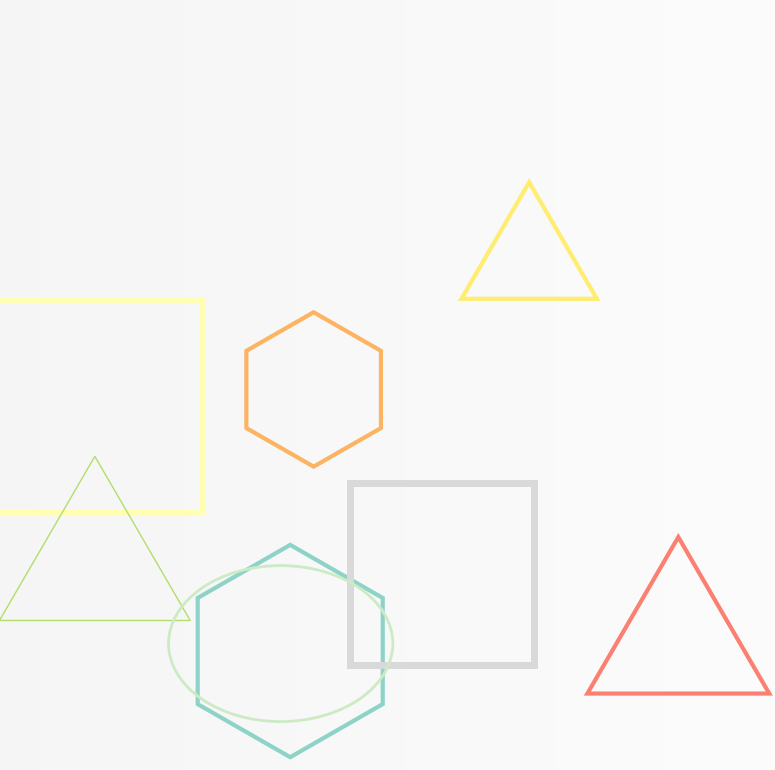[{"shape": "hexagon", "thickness": 1.5, "radius": 0.69, "center": [0.374, 0.154]}, {"shape": "square", "thickness": 2.5, "radius": 0.69, "center": [0.123, 0.473]}, {"shape": "triangle", "thickness": 1.5, "radius": 0.68, "center": [0.875, 0.167]}, {"shape": "hexagon", "thickness": 1.5, "radius": 0.5, "center": [0.405, 0.494]}, {"shape": "triangle", "thickness": 0.5, "radius": 0.71, "center": [0.122, 0.265]}, {"shape": "square", "thickness": 2.5, "radius": 0.59, "center": [0.57, 0.254]}, {"shape": "oval", "thickness": 1, "radius": 0.72, "center": [0.362, 0.164]}, {"shape": "triangle", "thickness": 1.5, "radius": 0.5, "center": [0.683, 0.662]}]